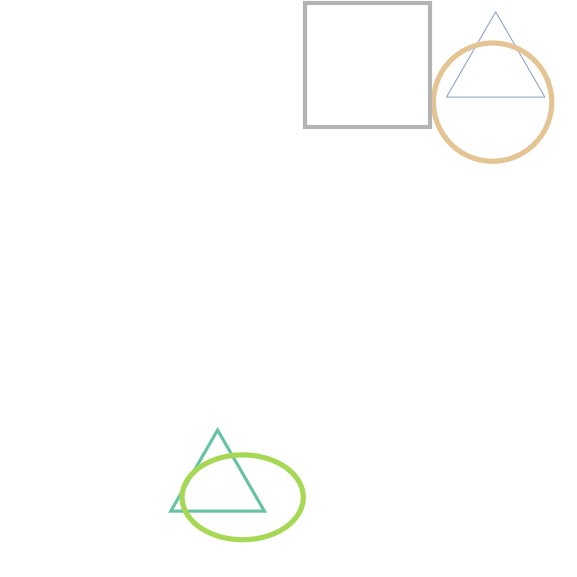[{"shape": "triangle", "thickness": 1.5, "radius": 0.47, "center": [0.377, 0.161]}, {"shape": "triangle", "thickness": 0.5, "radius": 0.49, "center": [0.858, 0.88]}, {"shape": "oval", "thickness": 2.5, "radius": 0.52, "center": [0.42, 0.138]}, {"shape": "circle", "thickness": 2.5, "radius": 0.51, "center": [0.853, 0.822]}, {"shape": "square", "thickness": 2, "radius": 0.54, "center": [0.636, 0.887]}]